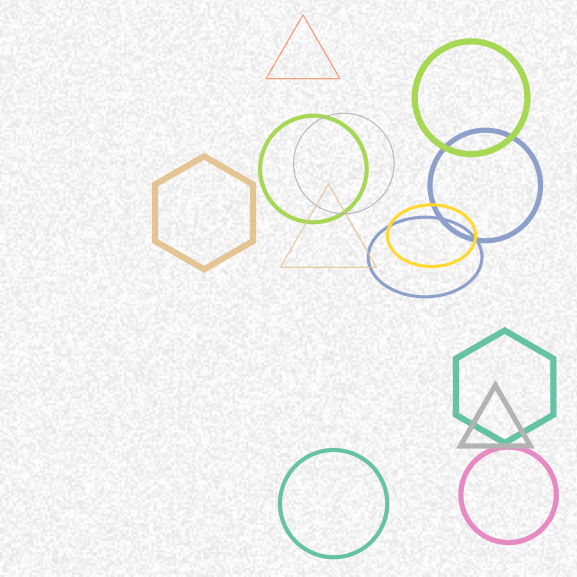[{"shape": "circle", "thickness": 2, "radius": 0.46, "center": [0.578, 0.127]}, {"shape": "hexagon", "thickness": 3, "radius": 0.49, "center": [0.874, 0.329]}, {"shape": "triangle", "thickness": 0.5, "radius": 0.37, "center": [0.525, 0.9]}, {"shape": "circle", "thickness": 2.5, "radius": 0.48, "center": [0.84, 0.678]}, {"shape": "oval", "thickness": 1.5, "radius": 0.49, "center": [0.736, 0.554]}, {"shape": "circle", "thickness": 2.5, "radius": 0.41, "center": [0.881, 0.142]}, {"shape": "circle", "thickness": 3, "radius": 0.49, "center": [0.816, 0.83]}, {"shape": "circle", "thickness": 2, "radius": 0.46, "center": [0.543, 0.707]}, {"shape": "oval", "thickness": 1.5, "radius": 0.38, "center": [0.747, 0.591]}, {"shape": "hexagon", "thickness": 3, "radius": 0.49, "center": [0.353, 0.631]}, {"shape": "triangle", "thickness": 0.5, "radius": 0.48, "center": [0.569, 0.584]}, {"shape": "circle", "thickness": 0.5, "radius": 0.44, "center": [0.595, 0.716]}, {"shape": "triangle", "thickness": 2.5, "radius": 0.35, "center": [0.858, 0.262]}]